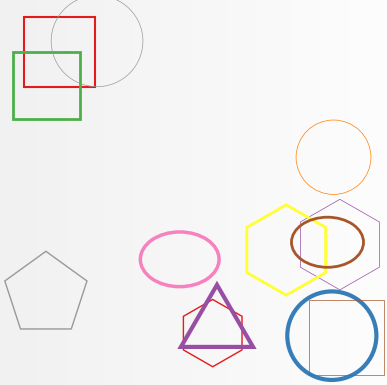[{"shape": "hexagon", "thickness": 1, "radius": 0.44, "center": [0.549, 0.135]}, {"shape": "square", "thickness": 1.5, "radius": 0.46, "center": [0.153, 0.865]}, {"shape": "circle", "thickness": 3, "radius": 0.57, "center": [0.856, 0.128]}, {"shape": "square", "thickness": 2, "radius": 0.43, "center": [0.121, 0.778]}, {"shape": "triangle", "thickness": 3, "radius": 0.54, "center": [0.56, 0.153]}, {"shape": "hexagon", "thickness": 0.5, "radius": 0.59, "center": [0.877, 0.365]}, {"shape": "circle", "thickness": 0.5, "radius": 0.48, "center": [0.861, 0.592]}, {"shape": "hexagon", "thickness": 2, "radius": 0.59, "center": [0.739, 0.351]}, {"shape": "oval", "thickness": 2, "radius": 0.46, "center": [0.845, 0.371]}, {"shape": "square", "thickness": 0.5, "radius": 0.49, "center": [0.894, 0.124]}, {"shape": "oval", "thickness": 2.5, "radius": 0.51, "center": [0.464, 0.326]}, {"shape": "pentagon", "thickness": 1, "radius": 0.56, "center": [0.118, 0.236]}, {"shape": "circle", "thickness": 0.5, "radius": 0.59, "center": [0.25, 0.893]}]